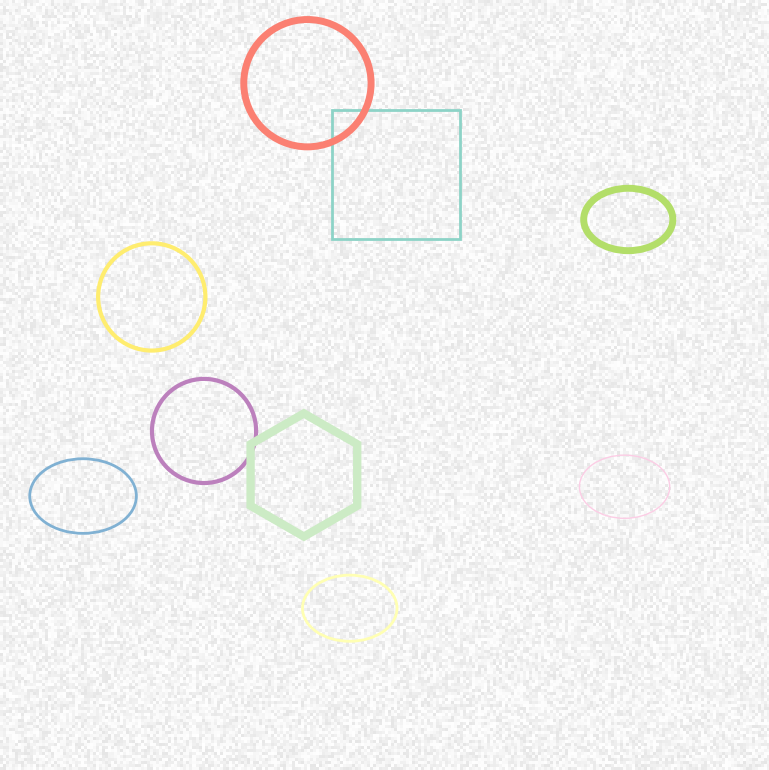[{"shape": "square", "thickness": 1, "radius": 0.42, "center": [0.514, 0.774]}, {"shape": "oval", "thickness": 1, "radius": 0.31, "center": [0.454, 0.21]}, {"shape": "circle", "thickness": 2.5, "radius": 0.41, "center": [0.399, 0.892]}, {"shape": "oval", "thickness": 1, "radius": 0.35, "center": [0.108, 0.356]}, {"shape": "oval", "thickness": 2.5, "radius": 0.29, "center": [0.816, 0.715]}, {"shape": "oval", "thickness": 0.5, "radius": 0.29, "center": [0.811, 0.368]}, {"shape": "circle", "thickness": 1.5, "radius": 0.34, "center": [0.265, 0.44]}, {"shape": "hexagon", "thickness": 3, "radius": 0.4, "center": [0.395, 0.383]}, {"shape": "circle", "thickness": 1.5, "radius": 0.35, "center": [0.197, 0.614]}]